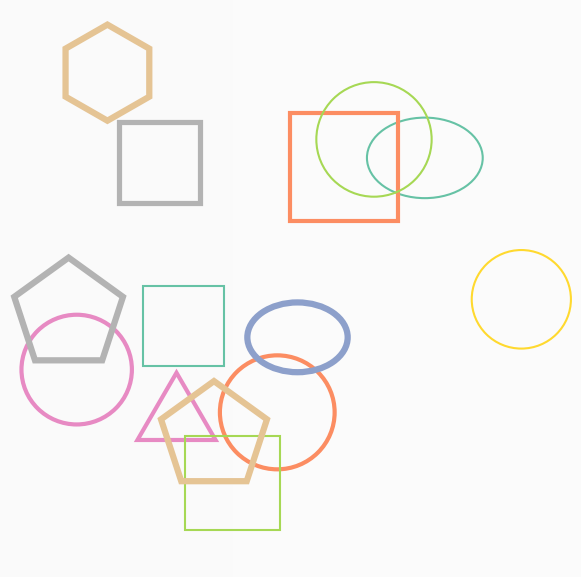[{"shape": "oval", "thickness": 1, "radius": 0.5, "center": [0.731, 0.726]}, {"shape": "square", "thickness": 1, "radius": 0.35, "center": [0.315, 0.435]}, {"shape": "circle", "thickness": 2, "radius": 0.49, "center": [0.477, 0.285]}, {"shape": "square", "thickness": 2, "radius": 0.46, "center": [0.592, 0.71]}, {"shape": "oval", "thickness": 3, "radius": 0.43, "center": [0.512, 0.415]}, {"shape": "circle", "thickness": 2, "radius": 0.47, "center": [0.132, 0.359]}, {"shape": "triangle", "thickness": 2, "radius": 0.39, "center": [0.304, 0.276]}, {"shape": "square", "thickness": 1, "radius": 0.41, "center": [0.4, 0.163]}, {"shape": "circle", "thickness": 1, "radius": 0.5, "center": [0.643, 0.758]}, {"shape": "circle", "thickness": 1, "radius": 0.43, "center": [0.897, 0.481]}, {"shape": "pentagon", "thickness": 3, "radius": 0.48, "center": [0.368, 0.243]}, {"shape": "hexagon", "thickness": 3, "radius": 0.42, "center": [0.185, 0.873]}, {"shape": "square", "thickness": 2.5, "radius": 0.35, "center": [0.274, 0.718]}, {"shape": "pentagon", "thickness": 3, "radius": 0.49, "center": [0.118, 0.455]}]